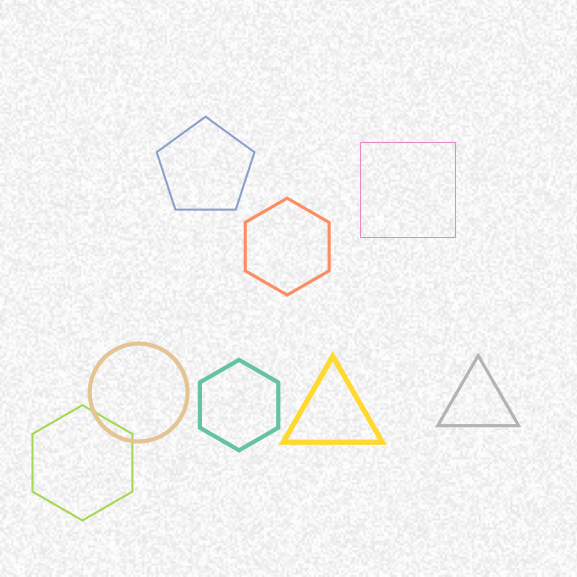[{"shape": "hexagon", "thickness": 2, "radius": 0.39, "center": [0.414, 0.298]}, {"shape": "hexagon", "thickness": 1.5, "radius": 0.42, "center": [0.497, 0.572]}, {"shape": "pentagon", "thickness": 1, "radius": 0.44, "center": [0.356, 0.708]}, {"shape": "square", "thickness": 0.5, "radius": 0.41, "center": [0.705, 0.671]}, {"shape": "hexagon", "thickness": 1, "radius": 0.5, "center": [0.143, 0.198]}, {"shape": "triangle", "thickness": 2.5, "radius": 0.5, "center": [0.576, 0.283]}, {"shape": "circle", "thickness": 2, "radius": 0.42, "center": [0.24, 0.319]}, {"shape": "triangle", "thickness": 1.5, "radius": 0.4, "center": [0.828, 0.303]}]